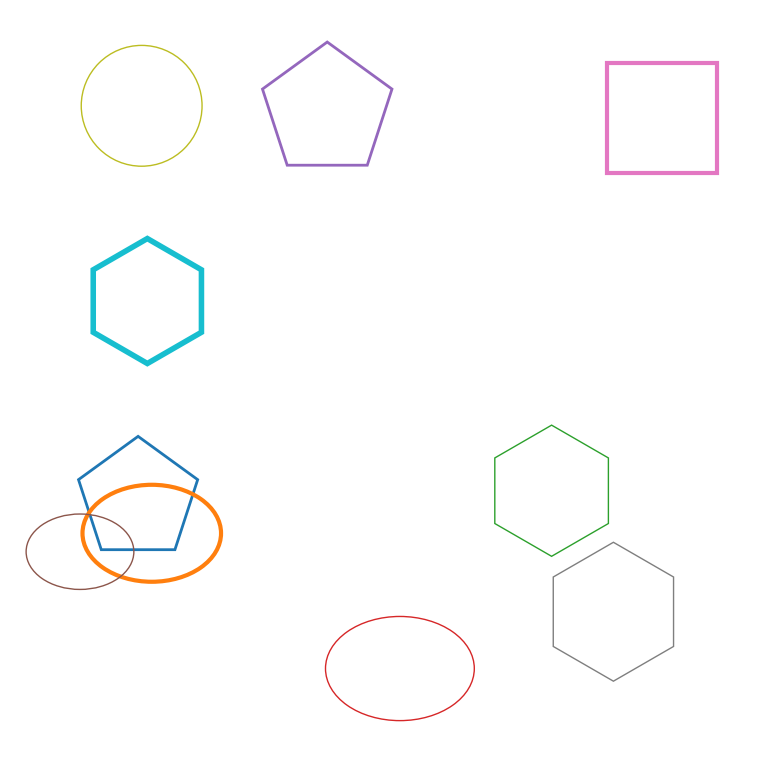[{"shape": "pentagon", "thickness": 1, "radius": 0.41, "center": [0.179, 0.352]}, {"shape": "oval", "thickness": 1.5, "radius": 0.45, "center": [0.197, 0.307]}, {"shape": "hexagon", "thickness": 0.5, "radius": 0.43, "center": [0.716, 0.363]}, {"shape": "oval", "thickness": 0.5, "radius": 0.48, "center": [0.519, 0.132]}, {"shape": "pentagon", "thickness": 1, "radius": 0.44, "center": [0.425, 0.857]}, {"shape": "oval", "thickness": 0.5, "radius": 0.35, "center": [0.104, 0.283]}, {"shape": "square", "thickness": 1.5, "radius": 0.36, "center": [0.86, 0.847]}, {"shape": "hexagon", "thickness": 0.5, "radius": 0.45, "center": [0.797, 0.206]}, {"shape": "circle", "thickness": 0.5, "radius": 0.39, "center": [0.184, 0.863]}, {"shape": "hexagon", "thickness": 2, "radius": 0.41, "center": [0.191, 0.609]}]